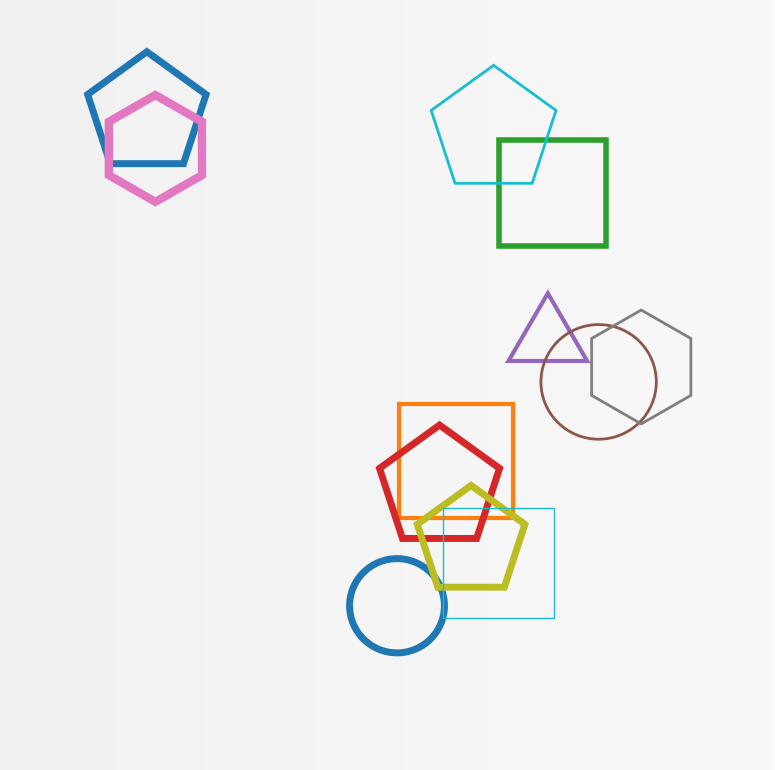[{"shape": "circle", "thickness": 2.5, "radius": 0.31, "center": [0.512, 0.213]}, {"shape": "pentagon", "thickness": 2.5, "radius": 0.4, "center": [0.19, 0.852]}, {"shape": "square", "thickness": 1.5, "radius": 0.37, "center": [0.589, 0.401]}, {"shape": "square", "thickness": 2, "radius": 0.35, "center": [0.713, 0.749]}, {"shape": "pentagon", "thickness": 2.5, "radius": 0.41, "center": [0.567, 0.367]}, {"shape": "triangle", "thickness": 1.5, "radius": 0.29, "center": [0.707, 0.56]}, {"shape": "circle", "thickness": 1, "radius": 0.37, "center": [0.772, 0.504]}, {"shape": "hexagon", "thickness": 3, "radius": 0.35, "center": [0.201, 0.807]}, {"shape": "hexagon", "thickness": 1, "radius": 0.37, "center": [0.827, 0.523]}, {"shape": "pentagon", "thickness": 2.5, "radius": 0.37, "center": [0.608, 0.297]}, {"shape": "pentagon", "thickness": 1, "radius": 0.42, "center": [0.637, 0.83]}, {"shape": "square", "thickness": 0.5, "radius": 0.36, "center": [0.643, 0.269]}]